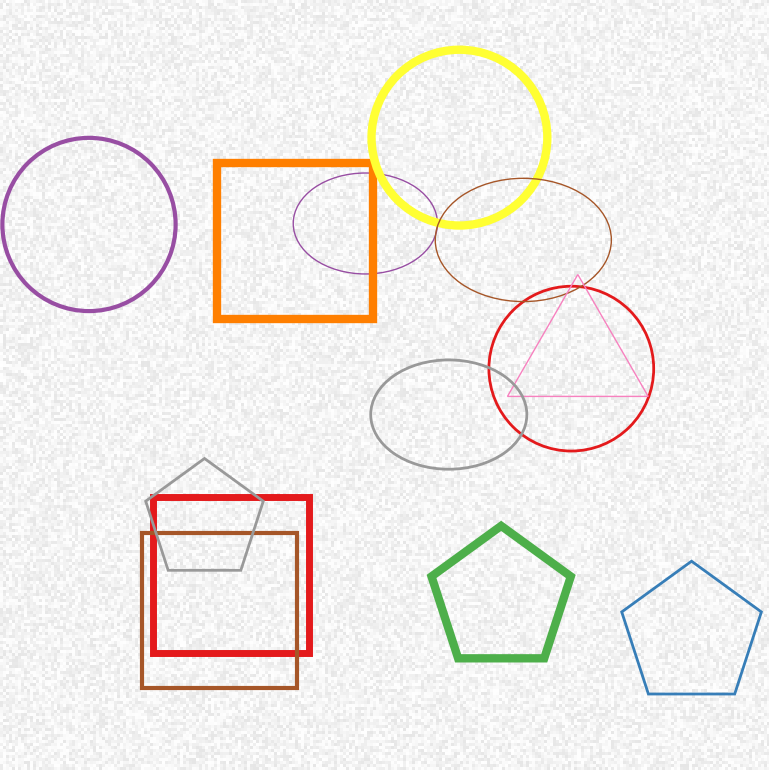[{"shape": "square", "thickness": 2.5, "radius": 0.51, "center": [0.3, 0.253]}, {"shape": "circle", "thickness": 1, "radius": 0.54, "center": [0.742, 0.521]}, {"shape": "pentagon", "thickness": 1, "radius": 0.48, "center": [0.898, 0.176]}, {"shape": "pentagon", "thickness": 3, "radius": 0.48, "center": [0.651, 0.222]}, {"shape": "circle", "thickness": 1.5, "radius": 0.56, "center": [0.116, 0.708]}, {"shape": "oval", "thickness": 0.5, "radius": 0.47, "center": [0.474, 0.71]}, {"shape": "square", "thickness": 3, "radius": 0.51, "center": [0.383, 0.687]}, {"shape": "circle", "thickness": 3, "radius": 0.57, "center": [0.597, 0.821]}, {"shape": "square", "thickness": 1.5, "radius": 0.5, "center": [0.285, 0.207]}, {"shape": "oval", "thickness": 0.5, "radius": 0.57, "center": [0.68, 0.688]}, {"shape": "triangle", "thickness": 0.5, "radius": 0.53, "center": [0.75, 0.538]}, {"shape": "pentagon", "thickness": 1, "radius": 0.4, "center": [0.266, 0.324]}, {"shape": "oval", "thickness": 1, "radius": 0.51, "center": [0.583, 0.462]}]